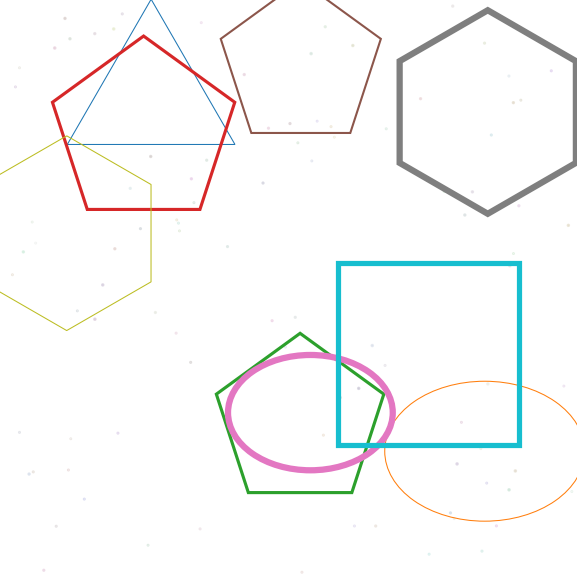[{"shape": "triangle", "thickness": 0.5, "radius": 0.84, "center": [0.262, 0.833]}, {"shape": "oval", "thickness": 0.5, "radius": 0.87, "center": [0.839, 0.218]}, {"shape": "pentagon", "thickness": 1.5, "radius": 0.76, "center": [0.52, 0.269]}, {"shape": "pentagon", "thickness": 1.5, "radius": 0.83, "center": [0.249, 0.771]}, {"shape": "pentagon", "thickness": 1, "radius": 0.73, "center": [0.521, 0.887]}, {"shape": "oval", "thickness": 3, "radius": 0.71, "center": [0.537, 0.285]}, {"shape": "hexagon", "thickness": 3, "radius": 0.88, "center": [0.845, 0.805]}, {"shape": "hexagon", "thickness": 0.5, "radius": 0.84, "center": [0.116, 0.595]}, {"shape": "square", "thickness": 2.5, "radius": 0.79, "center": [0.742, 0.386]}]